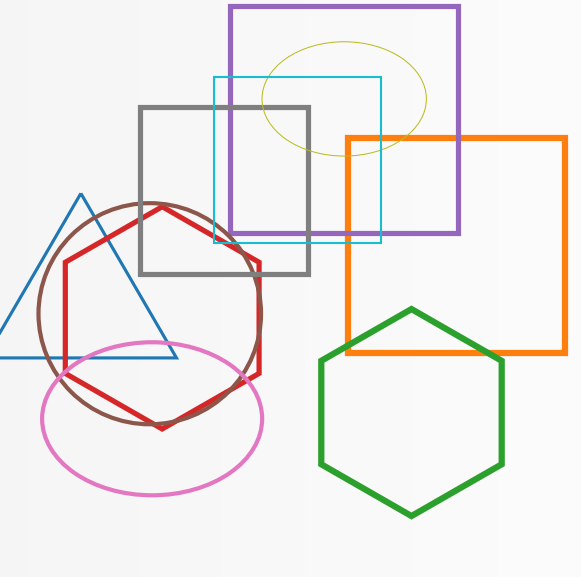[{"shape": "triangle", "thickness": 1.5, "radius": 0.95, "center": [0.139, 0.474]}, {"shape": "square", "thickness": 3, "radius": 0.93, "center": [0.785, 0.573]}, {"shape": "hexagon", "thickness": 3, "radius": 0.9, "center": [0.708, 0.285]}, {"shape": "hexagon", "thickness": 2.5, "radius": 0.96, "center": [0.279, 0.449]}, {"shape": "square", "thickness": 2.5, "radius": 0.98, "center": [0.592, 0.792]}, {"shape": "circle", "thickness": 2, "radius": 0.96, "center": [0.258, 0.456]}, {"shape": "oval", "thickness": 2, "radius": 0.95, "center": [0.262, 0.274]}, {"shape": "square", "thickness": 2.5, "radius": 0.72, "center": [0.386, 0.67]}, {"shape": "oval", "thickness": 0.5, "radius": 0.71, "center": [0.592, 0.828]}, {"shape": "square", "thickness": 1, "radius": 0.72, "center": [0.511, 0.722]}]